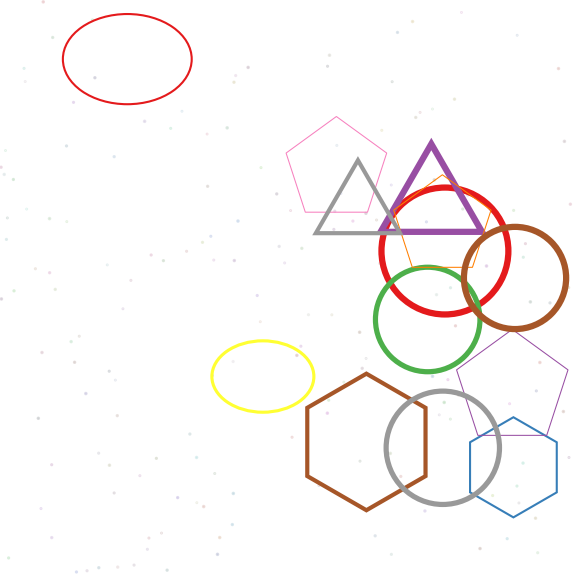[{"shape": "oval", "thickness": 1, "radius": 0.56, "center": [0.22, 0.897]}, {"shape": "circle", "thickness": 3, "radius": 0.55, "center": [0.77, 0.564]}, {"shape": "hexagon", "thickness": 1, "radius": 0.43, "center": [0.889, 0.19]}, {"shape": "circle", "thickness": 2.5, "radius": 0.45, "center": [0.741, 0.446]}, {"shape": "triangle", "thickness": 3, "radius": 0.51, "center": [0.747, 0.648]}, {"shape": "pentagon", "thickness": 0.5, "radius": 0.51, "center": [0.887, 0.327]}, {"shape": "pentagon", "thickness": 0.5, "radius": 0.44, "center": [0.766, 0.608]}, {"shape": "oval", "thickness": 1.5, "radius": 0.44, "center": [0.455, 0.347]}, {"shape": "circle", "thickness": 3, "radius": 0.44, "center": [0.892, 0.518]}, {"shape": "hexagon", "thickness": 2, "radius": 0.59, "center": [0.634, 0.234]}, {"shape": "pentagon", "thickness": 0.5, "radius": 0.46, "center": [0.582, 0.706]}, {"shape": "triangle", "thickness": 2, "radius": 0.42, "center": [0.62, 0.637]}, {"shape": "circle", "thickness": 2.5, "radius": 0.49, "center": [0.767, 0.224]}]